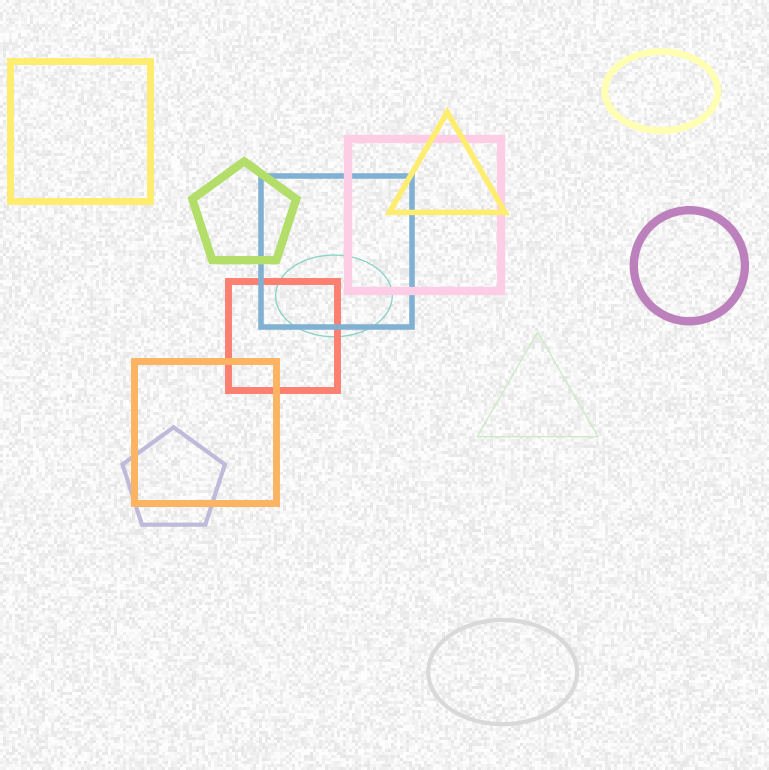[{"shape": "oval", "thickness": 0.5, "radius": 0.38, "center": [0.434, 0.616]}, {"shape": "oval", "thickness": 2.5, "radius": 0.37, "center": [0.859, 0.882]}, {"shape": "pentagon", "thickness": 1.5, "radius": 0.35, "center": [0.226, 0.375]}, {"shape": "square", "thickness": 2.5, "radius": 0.35, "center": [0.367, 0.565]}, {"shape": "square", "thickness": 2, "radius": 0.49, "center": [0.437, 0.674]}, {"shape": "square", "thickness": 2.5, "radius": 0.46, "center": [0.266, 0.439]}, {"shape": "pentagon", "thickness": 3, "radius": 0.35, "center": [0.317, 0.72]}, {"shape": "square", "thickness": 3, "radius": 0.5, "center": [0.551, 0.721]}, {"shape": "oval", "thickness": 1.5, "radius": 0.48, "center": [0.653, 0.127]}, {"shape": "circle", "thickness": 3, "radius": 0.36, "center": [0.895, 0.655]}, {"shape": "triangle", "thickness": 0.5, "radius": 0.45, "center": [0.698, 0.478]}, {"shape": "triangle", "thickness": 2, "radius": 0.43, "center": [0.581, 0.768]}, {"shape": "square", "thickness": 2.5, "radius": 0.45, "center": [0.104, 0.83]}]